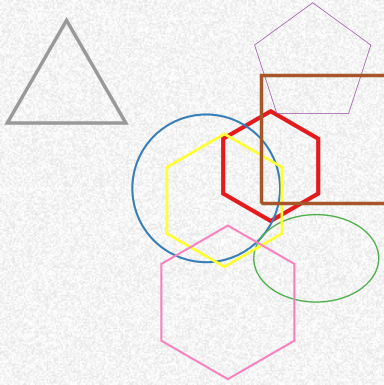[{"shape": "hexagon", "thickness": 3, "radius": 0.71, "center": [0.703, 0.568]}, {"shape": "circle", "thickness": 1.5, "radius": 0.96, "center": [0.536, 0.511]}, {"shape": "oval", "thickness": 1, "radius": 0.81, "center": [0.821, 0.329]}, {"shape": "pentagon", "thickness": 0.5, "radius": 0.79, "center": [0.812, 0.834]}, {"shape": "hexagon", "thickness": 2, "radius": 0.86, "center": [0.583, 0.48]}, {"shape": "square", "thickness": 2.5, "radius": 0.83, "center": [0.843, 0.64]}, {"shape": "hexagon", "thickness": 1.5, "radius": 1.0, "center": [0.592, 0.215]}, {"shape": "triangle", "thickness": 2.5, "radius": 0.89, "center": [0.173, 0.769]}]